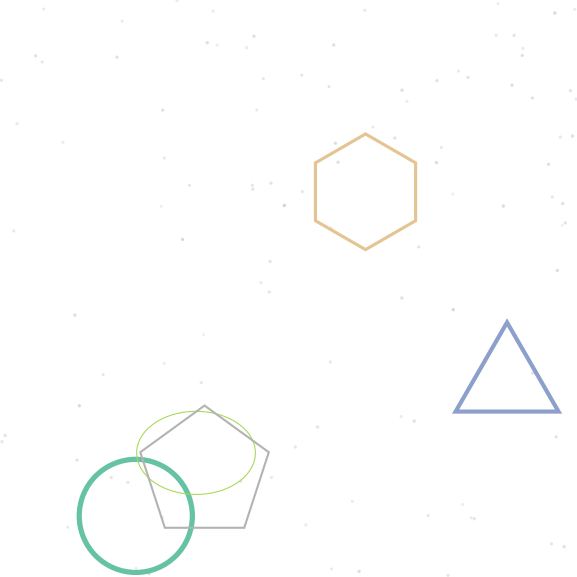[{"shape": "circle", "thickness": 2.5, "radius": 0.49, "center": [0.235, 0.106]}, {"shape": "triangle", "thickness": 2, "radius": 0.51, "center": [0.878, 0.338]}, {"shape": "oval", "thickness": 0.5, "radius": 0.51, "center": [0.339, 0.215]}, {"shape": "hexagon", "thickness": 1.5, "radius": 0.5, "center": [0.633, 0.667]}, {"shape": "pentagon", "thickness": 1, "radius": 0.58, "center": [0.354, 0.18]}]